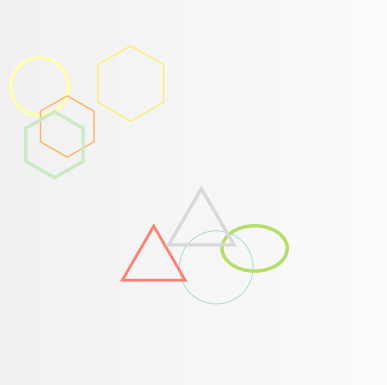[{"shape": "circle", "thickness": 0.5, "radius": 0.48, "center": [0.558, 0.306]}, {"shape": "circle", "thickness": 2.5, "radius": 0.37, "center": [0.102, 0.776]}, {"shape": "triangle", "thickness": 2, "radius": 0.47, "center": [0.397, 0.319]}, {"shape": "hexagon", "thickness": 1, "radius": 0.4, "center": [0.173, 0.671]}, {"shape": "oval", "thickness": 2.5, "radius": 0.42, "center": [0.657, 0.355]}, {"shape": "triangle", "thickness": 2.5, "radius": 0.49, "center": [0.52, 0.413]}, {"shape": "hexagon", "thickness": 2.5, "radius": 0.43, "center": [0.14, 0.624]}, {"shape": "hexagon", "thickness": 1, "radius": 0.49, "center": [0.337, 0.783]}]